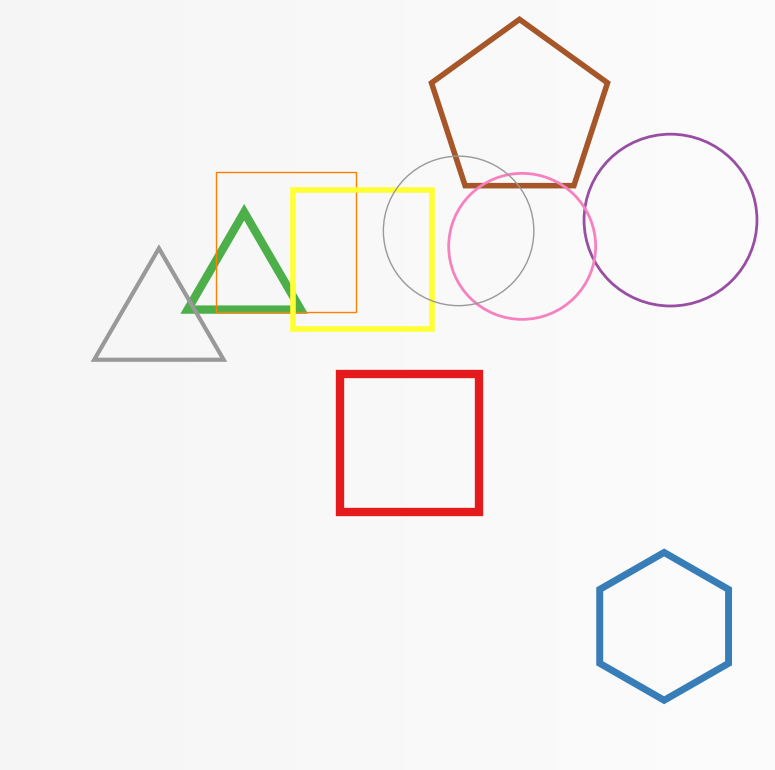[{"shape": "square", "thickness": 3, "radius": 0.45, "center": [0.529, 0.425]}, {"shape": "hexagon", "thickness": 2.5, "radius": 0.48, "center": [0.857, 0.187]}, {"shape": "triangle", "thickness": 3, "radius": 0.42, "center": [0.315, 0.64]}, {"shape": "circle", "thickness": 1, "radius": 0.56, "center": [0.865, 0.714]}, {"shape": "square", "thickness": 0.5, "radius": 0.45, "center": [0.369, 0.686]}, {"shape": "square", "thickness": 2, "radius": 0.45, "center": [0.468, 0.663]}, {"shape": "pentagon", "thickness": 2, "radius": 0.6, "center": [0.67, 0.855]}, {"shape": "circle", "thickness": 1, "radius": 0.47, "center": [0.674, 0.68]}, {"shape": "triangle", "thickness": 1.5, "radius": 0.48, "center": [0.205, 0.581]}, {"shape": "circle", "thickness": 0.5, "radius": 0.49, "center": [0.592, 0.7]}]